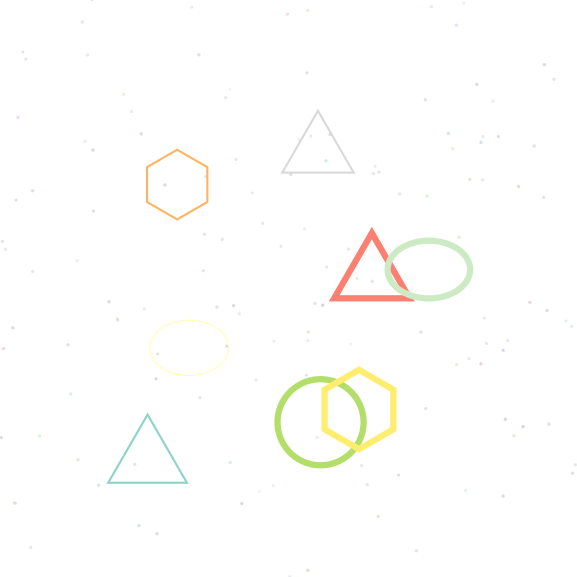[{"shape": "triangle", "thickness": 1, "radius": 0.39, "center": [0.256, 0.203]}, {"shape": "oval", "thickness": 0.5, "radius": 0.34, "center": [0.327, 0.397]}, {"shape": "triangle", "thickness": 3, "radius": 0.38, "center": [0.644, 0.52]}, {"shape": "hexagon", "thickness": 1, "radius": 0.3, "center": [0.307, 0.68]}, {"shape": "circle", "thickness": 3, "radius": 0.37, "center": [0.555, 0.268]}, {"shape": "triangle", "thickness": 1, "radius": 0.36, "center": [0.551, 0.736]}, {"shape": "oval", "thickness": 3, "radius": 0.36, "center": [0.743, 0.532]}, {"shape": "hexagon", "thickness": 3, "radius": 0.34, "center": [0.622, 0.29]}]